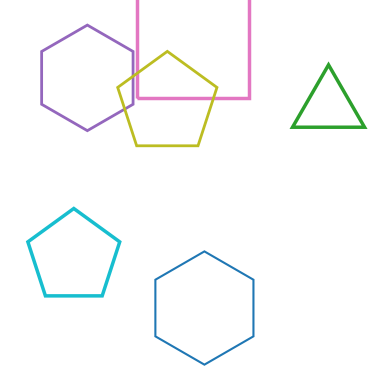[{"shape": "hexagon", "thickness": 1.5, "radius": 0.74, "center": [0.531, 0.2]}, {"shape": "triangle", "thickness": 2.5, "radius": 0.54, "center": [0.853, 0.724]}, {"shape": "hexagon", "thickness": 2, "radius": 0.69, "center": [0.227, 0.798]}, {"shape": "square", "thickness": 2.5, "radius": 0.73, "center": [0.502, 0.891]}, {"shape": "pentagon", "thickness": 2, "radius": 0.68, "center": [0.435, 0.731]}, {"shape": "pentagon", "thickness": 2.5, "radius": 0.63, "center": [0.192, 0.333]}]